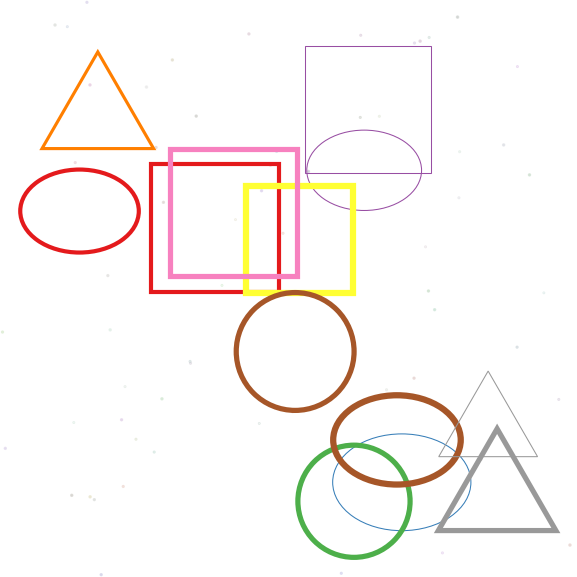[{"shape": "square", "thickness": 2, "radius": 0.55, "center": [0.373, 0.604]}, {"shape": "oval", "thickness": 2, "radius": 0.51, "center": [0.138, 0.634]}, {"shape": "oval", "thickness": 0.5, "radius": 0.6, "center": [0.696, 0.164]}, {"shape": "circle", "thickness": 2.5, "radius": 0.49, "center": [0.613, 0.131]}, {"shape": "square", "thickness": 0.5, "radius": 0.55, "center": [0.637, 0.81]}, {"shape": "oval", "thickness": 0.5, "radius": 0.5, "center": [0.631, 0.704]}, {"shape": "triangle", "thickness": 1.5, "radius": 0.56, "center": [0.169, 0.798]}, {"shape": "square", "thickness": 3, "radius": 0.46, "center": [0.519, 0.584]}, {"shape": "circle", "thickness": 2.5, "radius": 0.51, "center": [0.511, 0.391]}, {"shape": "oval", "thickness": 3, "radius": 0.55, "center": [0.687, 0.237]}, {"shape": "square", "thickness": 2.5, "radius": 0.55, "center": [0.405, 0.631]}, {"shape": "triangle", "thickness": 2.5, "radius": 0.59, "center": [0.861, 0.139]}, {"shape": "triangle", "thickness": 0.5, "radius": 0.49, "center": [0.845, 0.258]}]